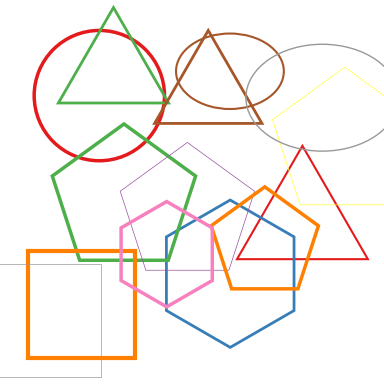[{"shape": "circle", "thickness": 2.5, "radius": 0.85, "center": [0.258, 0.752]}, {"shape": "triangle", "thickness": 1.5, "radius": 0.98, "center": [0.786, 0.425]}, {"shape": "hexagon", "thickness": 2, "radius": 0.96, "center": [0.598, 0.289]}, {"shape": "pentagon", "thickness": 2.5, "radius": 0.98, "center": [0.322, 0.482]}, {"shape": "triangle", "thickness": 2, "radius": 0.83, "center": [0.295, 0.815]}, {"shape": "pentagon", "thickness": 0.5, "radius": 0.92, "center": [0.487, 0.447]}, {"shape": "square", "thickness": 3, "radius": 0.69, "center": [0.211, 0.209]}, {"shape": "pentagon", "thickness": 2.5, "radius": 0.73, "center": [0.688, 0.368]}, {"shape": "pentagon", "thickness": 0.5, "radius": 0.99, "center": [0.896, 0.628]}, {"shape": "triangle", "thickness": 2, "radius": 0.81, "center": [0.541, 0.76]}, {"shape": "oval", "thickness": 1.5, "radius": 0.7, "center": [0.597, 0.815]}, {"shape": "hexagon", "thickness": 2.5, "radius": 0.68, "center": [0.433, 0.34]}, {"shape": "oval", "thickness": 1, "radius": 0.99, "center": [0.837, 0.746]}, {"shape": "square", "thickness": 0.5, "radius": 0.74, "center": [0.115, 0.168]}]